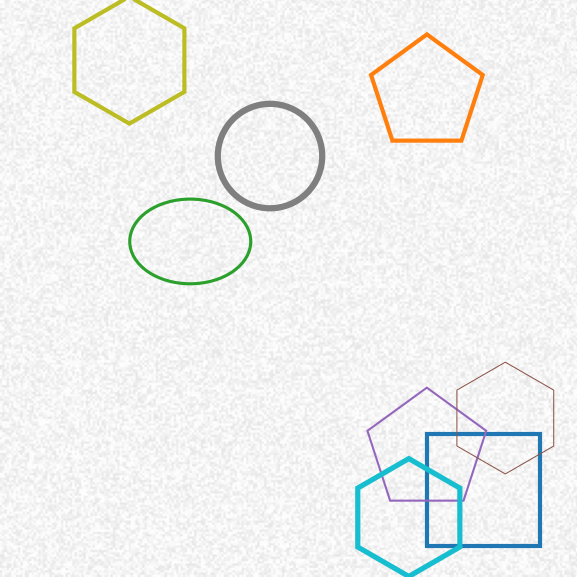[{"shape": "square", "thickness": 2, "radius": 0.49, "center": [0.837, 0.15]}, {"shape": "pentagon", "thickness": 2, "radius": 0.51, "center": [0.739, 0.838]}, {"shape": "oval", "thickness": 1.5, "radius": 0.52, "center": [0.329, 0.581]}, {"shape": "pentagon", "thickness": 1, "radius": 0.54, "center": [0.739, 0.22]}, {"shape": "hexagon", "thickness": 0.5, "radius": 0.48, "center": [0.875, 0.275]}, {"shape": "circle", "thickness": 3, "radius": 0.45, "center": [0.468, 0.729]}, {"shape": "hexagon", "thickness": 2, "radius": 0.55, "center": [0.224, 0.895]}, {"shape": "hexagon", "thickness": 2.5, "radius": 0.51, "center": [0.708, 0.103]}]